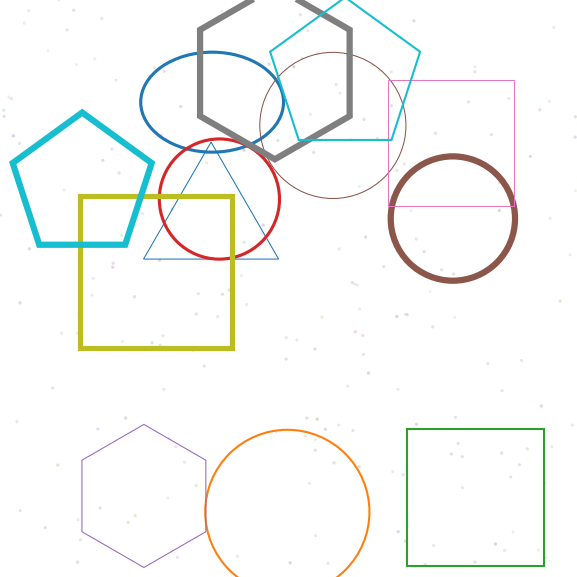[{"shape": "triangle", "thickness": 0.5, "radius": 0.68, "center": [0.366, 0.618]}, {"shape": "oval", "thickness": 1.5, "radius": 0.62, "center": [0.367, 0.822]}, {"shape": "circle", "thickness": 1, "radius": 0.71, "center": [0.498, 0.113]}, {"shape": "square", "thickness": 1, "radius": 0.59, "center": [0.824, 0.138]}, {"shape": "circle", "thickness": 1.5, "radius": 0.52, "center": [0.38, 0.654]}, {"shape": "hexagon", "thickness": 0.5, "radius": 0.62, "center": [0.249, 0.14]}, {"shape": "circle", "thickness": 0.5, "radius": 0.63, "center": [0.576, 0.782]}, {"shape": "circle", "thickness": 3, "radius": 0.54, "center": [0.784, 0.621]}, {"shape": "square", "thickness": 0.5, "radius": 0.55, "center": [0.781, 0.751]}, {"shape": "hexagon", "thickness": 3, "radius": 0.75, "center": [0.476, 0.873]}, {"shape": "square", "thickness": 2.5, "radius": 0.66, "center": [0.27, 0.528]}, {"shape": "pentagon", "thickness": 1, "radius": 0.68, "center": [0.598, 0.867]}, {"shape": "pentagon", "thickness": 3, "radius": 0.63, "center": [0.142, 0.678]}]